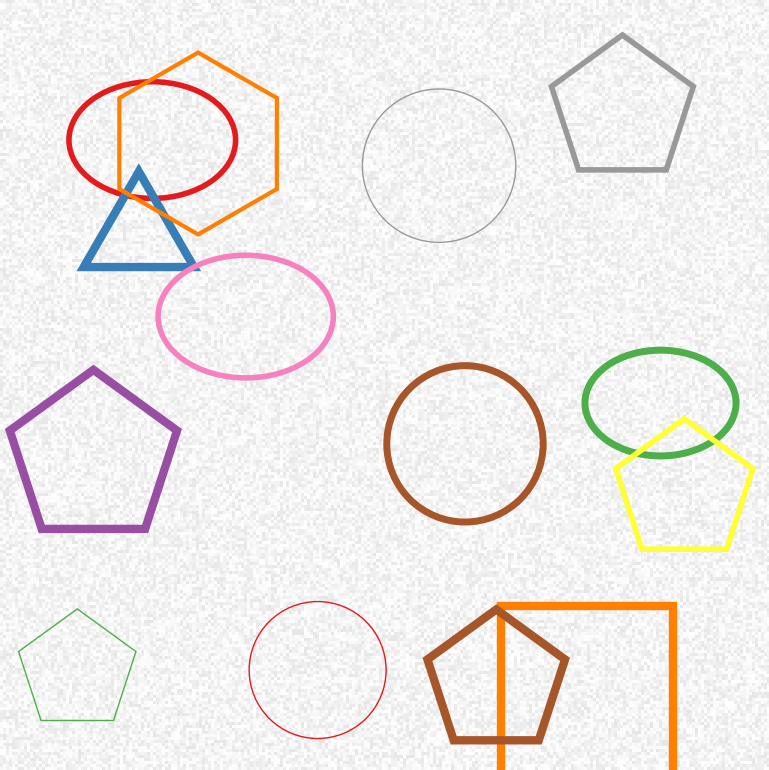[{"shape": "oval", "thickness": 2, "radius": 0.54, "center": [0.198, 0.818]}, {"shape": "circle", "thickness": 0.5, "radius": 0.44, "center": [0.413, 0.13]}, {"shape": "triangle", "thickness": 3, "radius": 0.41, "center": [0.18, 0.694]}, {"shape": "oval", "thickness": 2.5, "radius": 0.49, "center": [0.858, 0.477]}, {"shape": "pentagon", "thickness": 0.5, "radius": 0.4, "center": [0.1, 0.129]}, {"shape": "pentagon", "thickness": 3, "radius": 0.57, "center": [0.121, 0.405]}, {"shape": "hexagon", "thickness": 1.5, "radius": 0.59, "center": [0.257, 0.814]}, {"shape": "square", "thickness": 3, "radius": 0.56, "center": [0.763, 0.101]}, {"shape": "pentagon", "thickness": 2, "radius": 0.47, "center": [0.889, 0.362]}, {"shape": "circle", "thickness": 2.5, "radius": 0.51, "center": [0.604, 0.424]}, {"shape": "pentagon", "thickness": 3, "radius": 0.47, "center": [0.644, 0.115]}, {"shape": "oval", "thickness": 2, "radius": 0.57, "center": [0.319, 0.589]}, {"shape": "circle", "thickness": 0.5, "radius": 0.5, "center": [0.57, 0.785]}, {"shape": "pentagon", "thickness": 2, "radius": 0.48, "center": [0.808, 0.858]}]